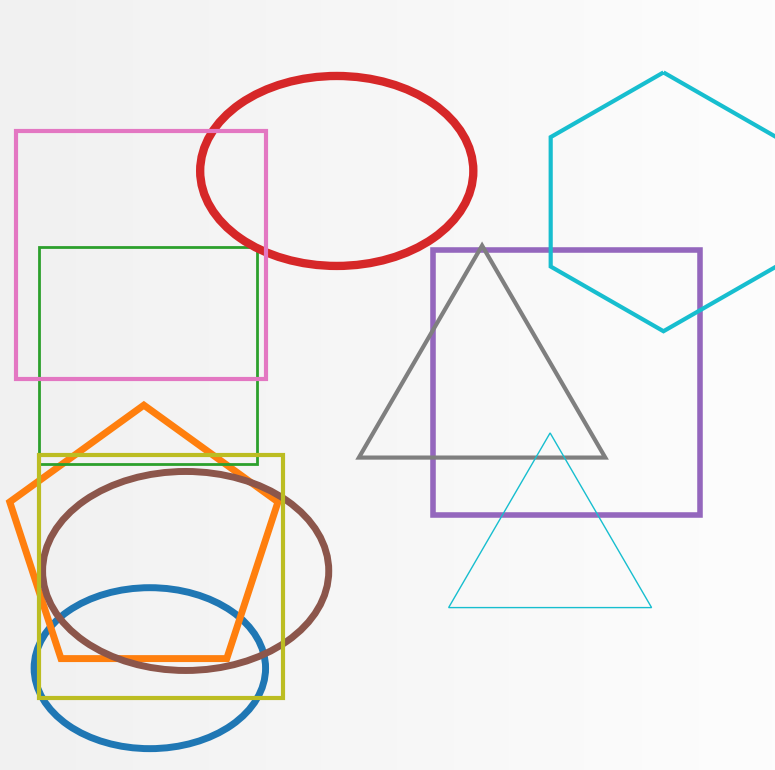[{"shape": "oval", "thickness": 2.5, "radius": 0.75, "center": [0.193, 0.132]}, {"shape": "pentagon", "thickness": 2.5, "radius": 0.91, "center": [0.186, 0.292]}, {"shape": "square", "thickness": 1, "radius": 0.7, "center": [0.191, 0.538]}, {"shape": "oval", "thickness": 3, "radius": 0.88, "center": [0.435, 0.778]}, {"shape": "square", "thickness": 2, "radius": 0.86, "center": [0.731, 0.503]}, {"shape": "oval", "thickness": 2.5, "radius": 0.92, "center": [0.24, 0.258]}, {"shape": "square", "thickness": 1.5, "radius": 0.81, "center": [0.182, 0.668]}, {"shape": "triangle", "thickness": 1.5, "radius": 0.92, "center": [0.622, 0.498]}, {"shape": "square", "thickness": 1.5, "radius": 0.79, "center": [0.208, 0.251]}, {"shape": "hexagon", "thickness": 1.5, "radius": 0.84, "center": [0.856, 0.738]}, {"shape": "triangle", "thickness": 0.5, "radius": 0.76, "center": [0.71, 0.287]}]